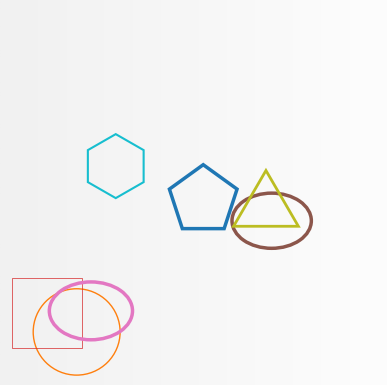[{"shape": "pentagon", "thickness": 2.5, "radius": 0.46, "center": [0.524, 0.48]}, {"shape": "circle", "thickness": 1, "radius": 0.56, "center": [0.198, 0.138]}, {"shape": "square", "thickness": 0.5, "radius": 0.46, "center": [0.122, 0.187]}, {"shape": "oval", "thickness": 2.5, "radius": 0.51, "center": [0.701, 0.427]}, {"shape": "oval", "thickness": 2.5, "radius": 0.54, "center": [0.235, 0.193]}, {"shape": "triangle", "thickness": 2, "radius": 0.48, "center": [0.686, 0.461]}, {"shape": "hexagon", "thickness": 1.5, "radius": 0.42, "center": [0.299, 0.569]}]